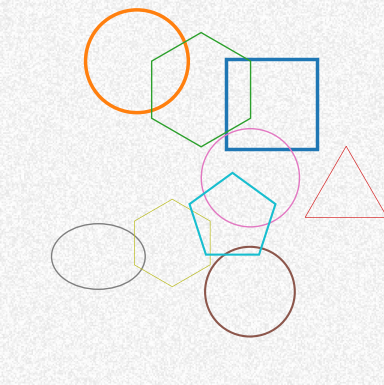[{"shape": "square", "thickness": 2.5, "radius": 0.59, "center": [0.705, 0.73]}, {"shape": "circle", "thickness": 2.5, "radius": 0.67, "center": [0.356, 0.841]}, {"shape": "hexagon", "thickness": 1, "radius": 0.74, "center": [0.522, 0.767]}, {"shape": "triangle", "thickness": 0.5, "radius": 0.62, "center": [0.899, 0.497]}, {"shape": "circle", "thickness": 1.5, "radius": 0.58, "center": [0.649, 0.242]}, {"shape": "circle", "thickness": 1, "radius": 0.64, "center": [0.65, 0.538]}, {"shape": "oval", "thickness": 1, "radius": 0.61, "center": [0.256, 0.334]}, {"shape": "hexagon", "thickness": 0.5, "radius": 0.57, "center": [0.447, 0.369]}, {"shape": "pentagon", "thickness": 1.5, "radius": 0.59, "center": [0.604, 0.434]}]